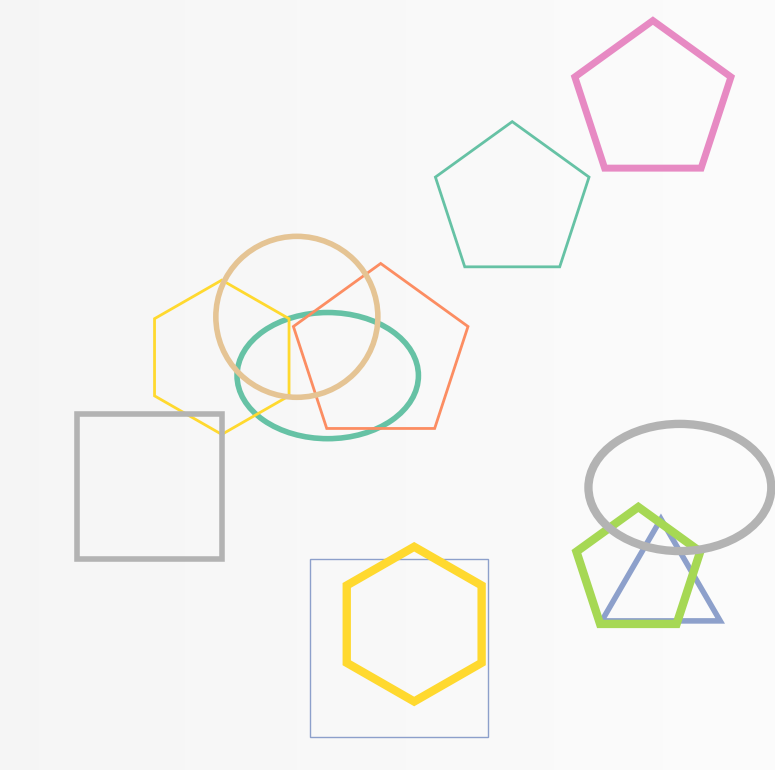[{"shape": "oval", "thickness": 2, "radius": 0.59, "center": [0.423, 0.512]}, {"shape": "pentagon", "thickness": 1, "radius": 0.52, "center": [0.661, 0.738]}, {"shape": "pentagon", "thickness": 1, "radius": 0.59, "center": [0.491, 0.539]}, {"shape": "square", "thickness": 0.5, "radius": 0.58, "center": [0.515, 0.159]}, {"shape": "triangle", "thickness": 2, "radius": 0.44, "center": [0.853, 0.238]}, {"shape": "pentagon", "thickness": 2.5, "radius": 0.53, "center": [0.842, 0.867]}, {"shape": "pentagon", "thickness": 3, "radius": 0.42, "center": [0.824, 0.258]}, {"shape": "hexagon", "thickness": 3, "radius": 0.5, "center": [0.534, 0.189]}, {"shape": "hexagon", "thickness": 1, "radius": 0.5, "center": [0.286, 0.536]}, {"shape": "circle", "thickness": 2, "radius": 0.52, "center": [0.383, 0.589]}, {"shape": "oval", "thickness": 3, "radius": 0.59, "center": [0.877, 0.367]}, {"shape": "square", "thickness": 2, "radius": 0.47, "center": [0.193, 0.368]}]